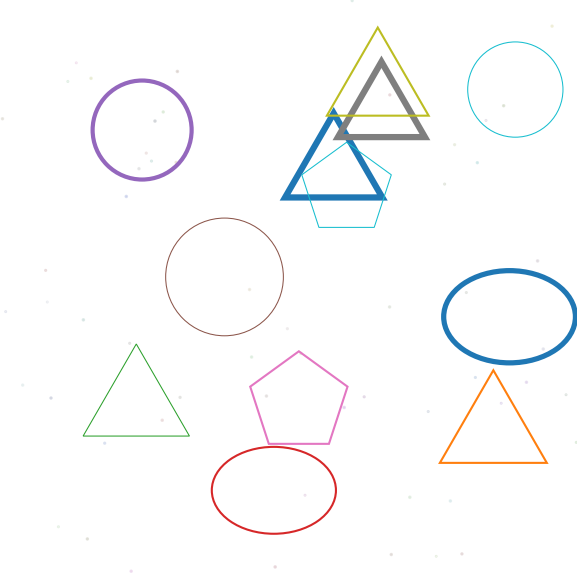[{"shape": "oval", "thickness": 2.5, "radius": 0.57, "center": [0.882, 0.451]}, {"shape": "triangle", "thickness": 3, "radius": 0.49, "center": [0.578, 0.706]}, {"shape": "triangle", "thickness": 1, "radius": 0.53, "center": [0.854, 0.251]}, {"shape": "triangle", "thickness": 0.5, "radius": 0.53, "center": [0.236, 0.297]}, {"shape": "oval", "thickness": 1, "radius": 0.54, "center": [0.474, 0.15]}, {"shape": "circle", "thickness": 2, "radius": 0.43, "center": [0.246, 0.774]}, {"shape": "circle", "thickness": 0.5, "radius": 0.51, "center": [0.389, 0.52]}, {"shape": "pentagon", "thickness": 1, "radius": 0.44, "center": [0.518, 0.302]}, {"shape": "triangle", "thickness": 3, "radius": 0.43, "center": [0.661, 0.805]}, {"shape": "triangle", "thickness": 1, "radius": 0.51, "center": [0.654, 0.85]}, {"shape": "circle", "thickness": 0.5, "radius": 0.41, "center": [0.892, 0.844]}, {"shape": "pentagon", "thickness": 0.5, "radius": 0.41, "center": [0.6, 0.671]}]